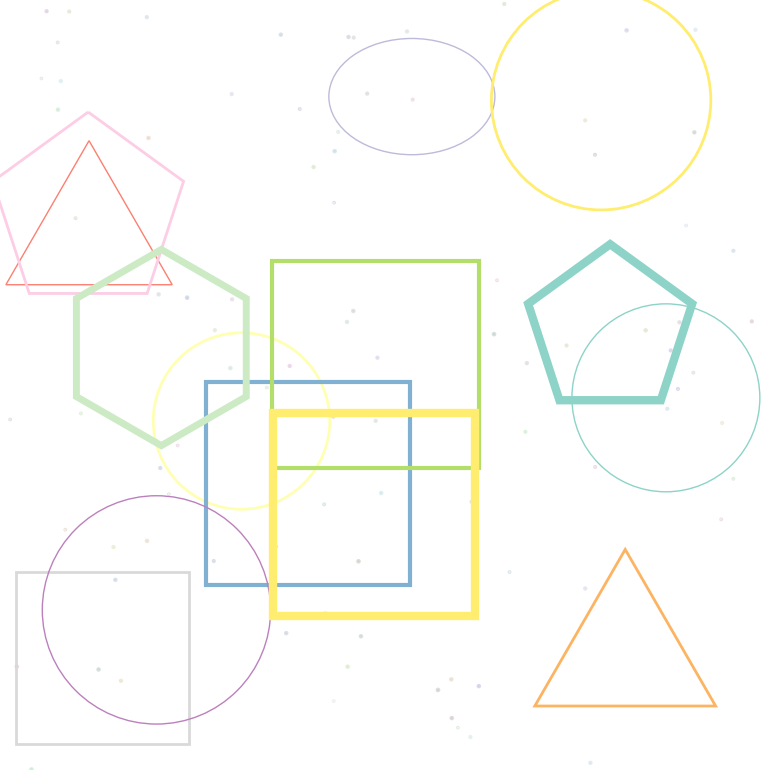[{"shape": "pentagon", "thickness": 3, "radius": 0.56, "center": [0.792, 0.571]}, {"shape": "circle", "thickness": 0.5, "radius": 0.61, "center": [0.865, 0.483]}, {"shape": "circle", "thickness": 1, "radius": 0.57, "center": [0.314, 0.453]}, {"shape": "oval", "thickness": 0.5, "radius": 0.54, "center": [0.535, 0.875]}, {"shape": "triangle", "thickness": 0.5, "radius": 0.62, "center": [0.116, 0.693]}, {"shape": "square", "thickness": 1.5, "radius": 0.66, "center": [0.4, 0.372]}, {"shape": "triangle", "thickness": 1, "radius": 0.68, "center": [0.812, 0.151]}, {"shape": "square", "thickness": 1.5, "radius": 0.67, "center": [0.487, 0.526]}, {"shape": "pentagon", "thickness": 1, "radius": 0.65, "center": [0.115, 0.724]}, {"shape": "square", "thickness": 1, "radius": 0.56, "center": [0.133, 0.145]}, {"shape": "circle", "thickness": 0.5, "radius": 0.74, "center": [0.203, 0.208]}, {"shape": "hexagon", "thickness": 2.5, "radius": 0.64, "center": [0.209, 0.549]}, {"shape": "circle", "thickness": 1, "radius": 0.71, "center": [0.781, 0.87]}, {"shape": "square", "thickness": 3, "radius": 0.66, "center": [0.486, 0.332]}]